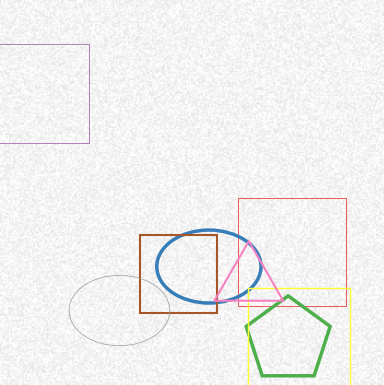[{"shape": "square", "thickness": 0.5, "radius": 0.7, "center": [0.759, 0.347]}, {"shape": "oval", "thickness": 2.5, "radius": 0.68, "center": [0.543, 0.308]}, {"shape": "pentagon", "thickness": 2.5, "radius": 0.57, "center": [0.748, 0.117]}, {"shape": "square", "thickness": 0.5, "radius": 0.64, "center": [0.104, 0.758]}, {"shape": "square", "thickness": 1, "radius": 0.66, "center": [0.777, 0.12]}, {"shape": "square", "thickness": 1.5, "radius": 0.5, "center": [0.463, 0.288]}, {"shape": "triangle", "thickness": 1.5, "radius": 0.52, "center": [0.646, 0.271]}, {"shape": "oval", "thickness": 0.5, "radius": 0.65, "center": [0.31, 0.193]}]